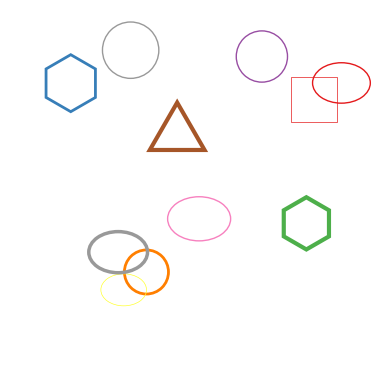[{"shape": "square", "thickness": 0.5, "radius": 0.29, "center": [0.815, 0.741]}, {"shape": "oval", "thickness": 1, "radius": 0.38, "center": [0.887, 0.785]}, {"shape": "hexagon", "thickness": 2, "radius": 0.37, "center": [0.184, 0.784]}, {"shape": "hexagon", "thickness": 3, "radius": 0.34, "center": [0.796, 0.42]}, {"shape": "circle", "thickness": 1, "radius": 0.33, "center": [0.68, 0.853]}, {"shape": "circle", "thickness": 2, "radius": 0.29, "center": [0.38, 0.294]}, {"shape": "oval", "thickness": 0.5, "radius": 0.3, "center": [0.321, 0.247]}, {"shape": "triangle", "thickness": 3, "radius": 0.41, "center": [0.46, 0.651]}, {"shape": "oval", "thickness": 1, "radius": 0.41, "center": [0.517, 0.432]}, {"shape": "circle", "thickness": 1, "radius": 0.37, "center": [0.339, 0.87]}, {"shape": "oval", "thickness": 2.5, "radius": 0.38, "center": [0.307, 0.345]}]